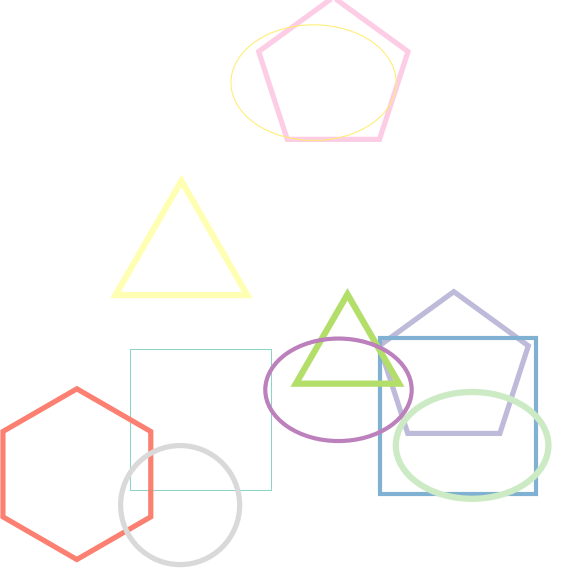[{"shape": "square", "thickness": 0.5, "radius": 0.61, "center": [0.347, 0.273]}, {"shape": "triangle", "thickness": 3, "radius": 0.66, "center": [0.314, 0.554]}, {"shape": "pentagon", "thickness": 2.5, "radius": 0.68, "center": [0.786, 0.358]}, {"shape": "hexagon", "thickness": 2.5, "radius": 0.74, "center": [0.133, 0.178]}, {"shape": "square", "thickness": 2, "radius": 0.67, "center": [0.793, 0.278]}, {"shape": "triangle", "thickness": 3, "radius": 0.52, "center": [0.602, 0.386]}, {"shape": "pentagon", "thickness": 2.5, "radius": 0.68, "center": [0.577, 0.868]}, {"shape": "circle", "thickness": 2.5, "radius": 0.52, "center": [0.312, 0.125]}, {"shape": "oval", "thickness": 2, "radius": 0.63, "center": [0.586, 0.324]}, {"shape": "oval", "thickness": 3, "radius": 0.66, "center": [0.817, 0.228]}, {"shape": "oval", "thickness": 0.5, "radius": 0.72, "center": [0.543, 0.856]}]